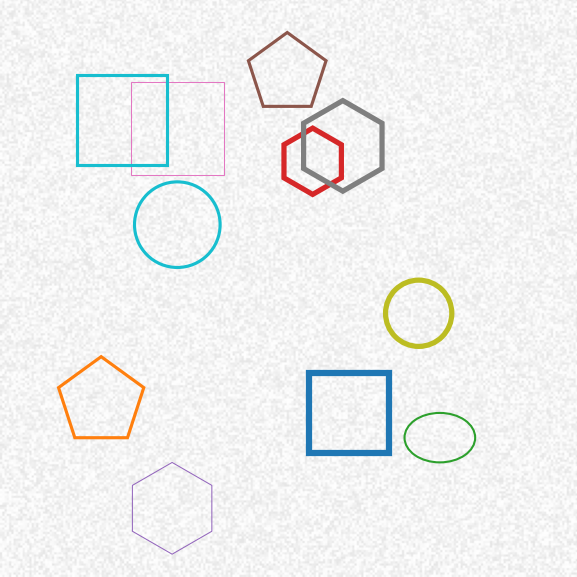[{"shape": "square", "thickness": 3, "radius": 0.35, "center": [0.604, 0.284]}, {"shape": "pentagon", "thickness": 1.5, "radius": 0.39, "center": [0.175, 0.304]}, {"shape": "oval", "thickness": 1, "radius": 0.31, "center": [0.762, 0.241]}, {"shape": "hexagon", "thickness": 2.5, "radius": 0.29, "center": [0.541, 0.72]}, {"shape": "hexagon", "thickness": 0.5, "radius": 0.4, "center": [0.298, 0.119]}, {"shape": "pentagon", "thickness": 1.5, "radius": 0.35, "center": [0.497, 0.872]}, {"shape": "square", "thickness": 0.5, "radius": 0.41, "center": [0.307, 0.776]}, {"shape": "hexagon", "thickness": 2.5, "radius": 0.39, "center": [0.594, 0.747]}, {"shape": "circle", "thickness": 2.5, "radius": 0.29, "center": [0.725, 0.457]}, {"shape": "circle", "thickness": 1.5, "radius": 0.37, "center": [0.307, 0.61]}, {"shape": "square", "thickness": 1.5, "radius": 0.39, "center": [0.211, 0.791]}]